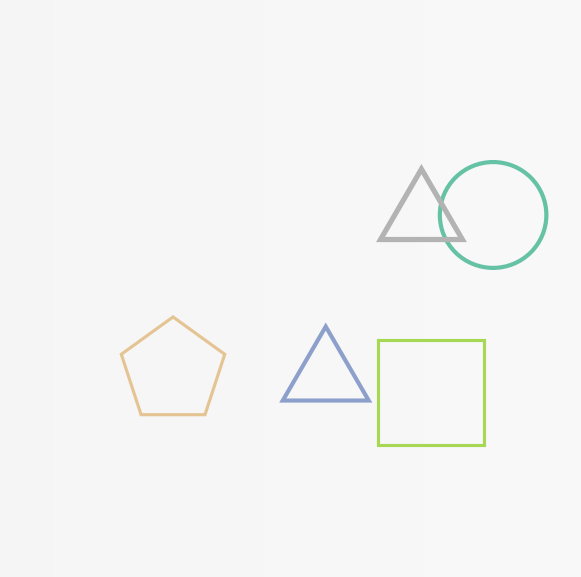[{"shape": "circle", "thickness": 2, "radius": 0.46, "center": [0.848, 0.627]}, {"shape": "triangle", "thickness": 2, "radius": 0.43, "center": [0.56, 0.348]}, {"shape": "square", "thickness": 1.5, "radius": 0.46, "center": [0.741, 0.32]}, {"shape": "pentagon", "thickness": 1.5, "radius": 0.47, "center": [0.298, 0.357]}, {"shape": "triangle", "thickness": 2.5, "radius": 0.41, "center": [0.725, 0.625]}]